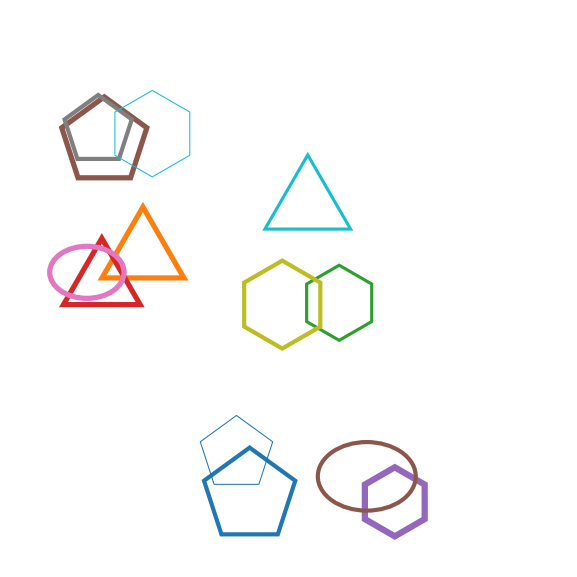[{"shape": "pentagon", "thickness": 2, "radius": 0.42, "center": [0.432, 0.141]}, {"shape": "pentagon", "thickness": 0.5, "radius": 0.33, "center": [0.409, 0.214]}, {"shape": "triangle", "thickness": 2.5, "radius": 0.41, "center": [0.248, 0.559]}, {"shape": "hexagon", "thickness": 1.5, "radius": 0.33, "center": [0.587, 0.475]}, {"shape": "triangle", "thickness": 2.5, "radius": 0.38, "center": [0.176, 0.51]}, {"shape": "hexagon", "thickness": 3, "radius": 0.3, "center": [0.684, 0.13]}, {"shape": "pentagon", "thickness": 2.5, "radius": 0.39, "center": [0.181, 0.754]}, {"shape": "oval", "thickness": 2, "radius": 0.42, "center": [0.635, 0.174]}, {"shape": "oval", "thickness": 2.5, "radius": 0.32, "center": [0.15, 0.528]}, {"shape": "pentagon", "thickness": 2, "radius": 0.31, "center": [0.17, 0.773]}, {"shape": "hexagon", "thickness": 2, "radius": 0.38, "center": [0.489, 0.472]}, {"shape": "triangle", "thickness": 1.5, "radius": 0.43, "center": [0.533, 0.645]}, {"shape": "hexagon", "thickness": 0.5, "radius": 0.37, "center": [0.264, 0.768]}]